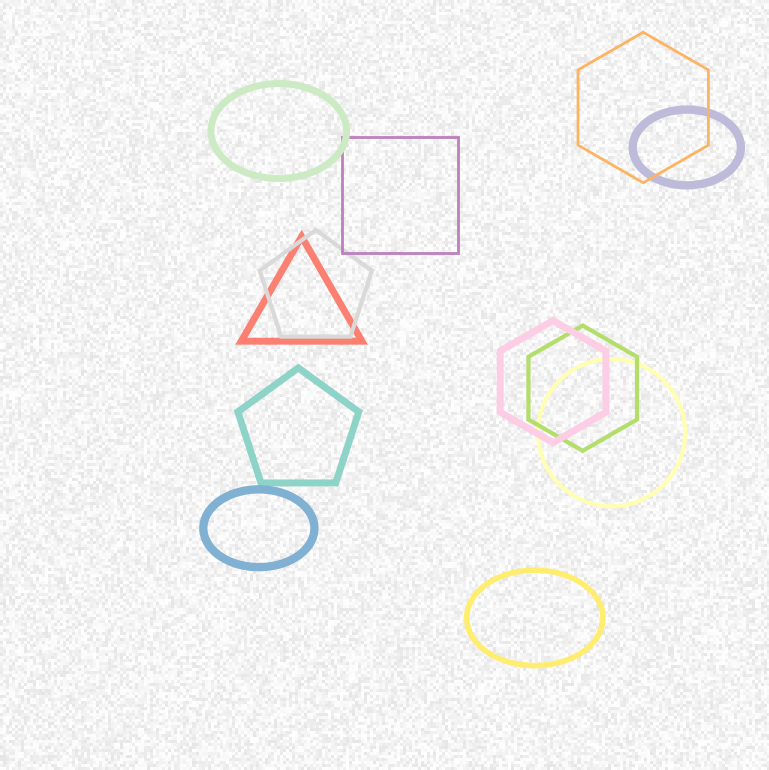[{"shape": "pentagon", "thickness": 2.5, "radius": 0.41, "center": [0.387, 0.44]}, {"shape": "circle", "thickness": 1.5, "radius": 0.48, "center": [0.794, 0.438]}, {"shape": "oval", "thickness": 3, "radius": 0.35, "center": [0.892, 0.808]}, {"shape": "triangle", "thickness": 2.5, "radius": 0.45, "center": [0.392, 0.602]}, {"shape": "oval", "thickness": 3, "radius": 0.36, "center": [0.336, 0.314]}, {"shape": "hexagon", "thickness": 1, "radius": 0.49, "center": [0.835, 0.86]}, {"shape": "hexagon", "thickness": 1.5, "radius": 0.41, "center": [0.757, 0.496]}, {"shape": "hexagon", "thickness": 2.5, "radius": 0.4, "center": [0.718, 0.504]}, {"shape": "pentagon", "thickness": 1.5, "radius": 0.38, "center": [0.41, 0.625]}, {"shape": "square", "thickness": 1, "radius": 0.38, "center": [0.52, 0.746]}, {"shape": "oval", "thickness": 2.5, "radius": 0.44, "center": [0.362, 0.83]}, {"shape": "oval", "thickness": 2, "radius": 0.44, "center": [0.695, 0.198]}]